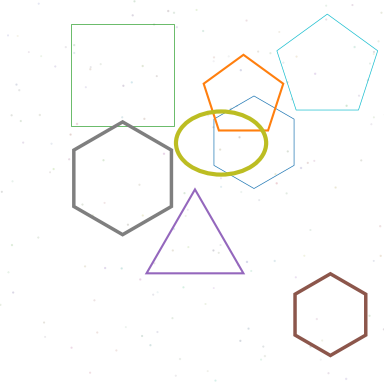[{"shape": "hexagon", "thickness": 0.5, "radius": 0.6, "center": [0.66, 0.631]}, {"shape": "pentagon", "thickness": 1.5, "radius": 0.54, "center": [0.632, 0.749]}, {"shape": "square", "thickness": 0.5, "radius": 0.66, "center": [0.318, 0.806]}, {"shape": "triangle", "thickness": 1.5, "radius": 0.73, "center": [0.506, 0.363]}, {"shape": "hexagon", "thickness": 2.5, "radius": 0.53, "center": [0.858, 0.183]}, {"shape": "hexagon", "thickness": 2.5, "radius": 0.73, "center": [0.319, 0.537]}, {"shape": "oval", "thickness": 3, "radius": 0.59, "center": [0.574, 0.628]}, {"shape": "pentagon", "thickness": 0.5, "radius": 0.69, "center": [0.85, 0.826]}]